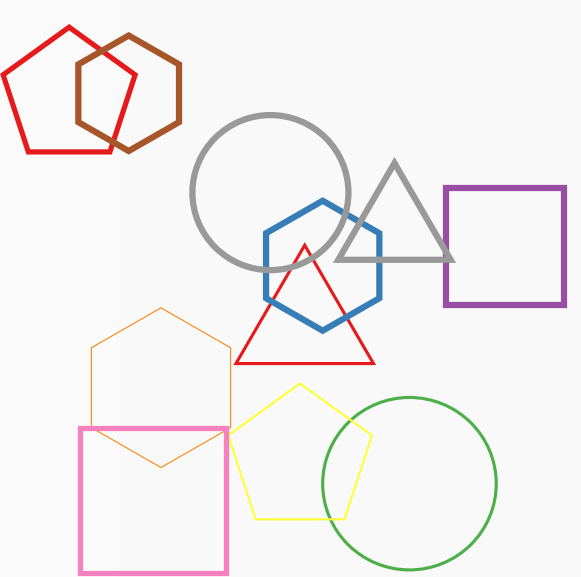[{"shape": "triangle", "thickness": 1.5, "radius": 0.68, "center": [0.524, 0.438]}, {"shape": "pentagon", "thickness": 2.5, "radius": 0.6, "center": [0.119, 0.833]}, {"shape": "hexagon", "thickness": 3, "radius": 0.56, "center": [0.555, 0.539]}, {"shape": "circle", "thickness": 1.5, "radius": 0.75, "center": [0.704, 0.162]}, {"shape": "square", "thickness": 3, "radius": 0.51, "center": [0.869, 0.572]}, {"shape": "hexagon", "thickness": 0.5, "radius": 0.69, "center": [0.277, 0.328]}, {"shape": "pentagon", "thickness": 1, "radius": 0.65, "center": [0.516, 0.205]}, {"shape": "hexagon", "thickness": 3, "radius": 0.5, "center": [0.221, 0.838]}, {"shape": "square", "thickness": 2.5, "radius": 0.63, "center": [0.263, 0.133]}, {"shape": "circle", "thickness": 3, "radius": 0.67, "center": [0.465, 0.666]}, {"shape": "triangle", "thickness": 3, "radius": 0.56, "center": [0.679, 0.605]}]